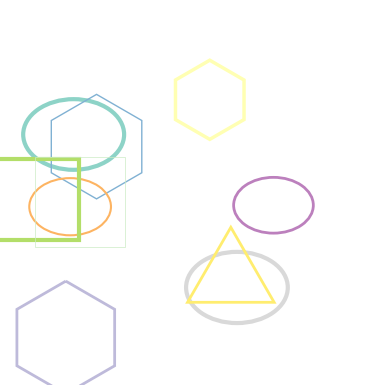[{"shape": "oval", "thickness": 3, "radius": 0.66, "center": [0.191, 0.651]}, {"shape": "hexagon", "thickness": 2.5, "radius": 0.51, "center": [0.545, 0.741]}, {"shape": "hexagon", "thickness": 2, "radius": 0.73, "center": [0.171, 0.123]}, {"shape": "hexagon", "thickness": 1, "radius": 0.68, "center": [0.251, 0.619]}, {"shape": "oval", "thickness": 1.5, "radius": 0.53, "center": [0.182, 0.463]}, {"shape": "square", "thickness": 3, "radius": 0.52, "center": [0.102, 0.482]}, {"shape": "oval", "thickness": 3, "radius": 0.66, "center": [0.615, 0.253]}, {"shape": "oval", "thickness": 2, "radius": 0.52, "center": [0.71, 0.467]}, {"shape": "square", "thickness": 0.5, "radius": 0.58, "center": [0.209, 0.474]}, {"shape": "triangle", "thickness": 2, "radius": 0.65, "center": [0.6, 0.28]}]